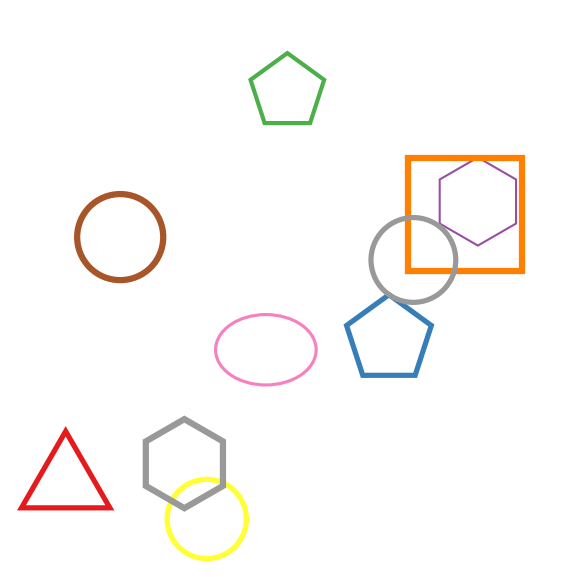[{"shape": "triangle", "thickness": 2.5, "radius": 0.44, "center": [0.114, 0.164]}, {"shape": "pentagon", "thickness": 2.5, "radius": 0.39, "center": [0.674, 0.412]}, {"shape": "pentagon", "thickness": 2, "radius": 0.34, "center": [0.498, 0.84]}, {"shape": "hexagon", "thickness": 1, "radius": 0.38, "center": [0.827, 0.65]}, {"shape": "square", "thickness": 3, "radius": 0.49, "center": [0.805, 0.628]}, {"shape": "circle", "thickness": 2.5, "radius": 0.34, "center": [0.358, 0.1]}, {"shape": "circle", "thickness": 3, "radius": 0.37, "center": [0.208, 0.589]}, {"shape": "oval", "thickness": 1.5, "radius": 0.44, "center": [0.46, 0.393]}, {"shape": "hexagon", "thickness": 3, "radius": 0.39, "center": [0.319, 0.196]}, {"shape": "circle", "thickness": 2.5, "radius": 0.37, "center": [0.716, 0.549]}]